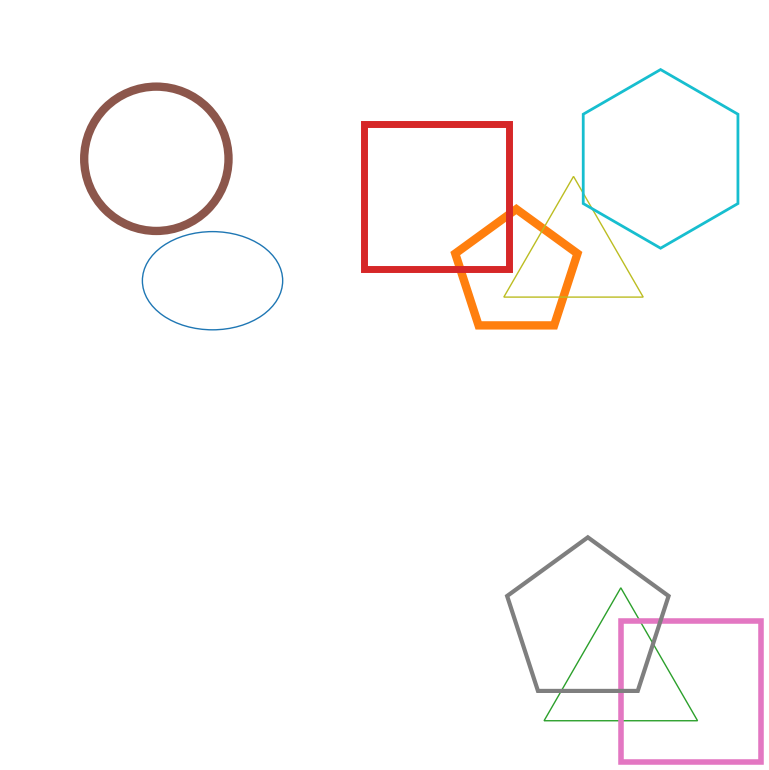[{"shape": "oval", "thickness": 0.5, "radius": 0.46, "center": [0.276, 0.635]}, {"shape": "pentagon", "thickness": 3, "radius": 0.42, "center": [0.671, 0.645]}, {"shape": "triangle", "thickness": 0.5, "radius": 0.58, "center": [0.806, 0.122]}, {"shape": "square", "thickness": 2.5, "radius": 0.47, "center": [0.566, 0.744]}, {"shape": "circle", "thickness": 3, "radius": 0.47, "center": [0.203, 0.794]}, {"shape": "square", "thickness": 2, "radius": 0.46, "center": [0.897, 0.102]}, {"shape": "pentagon", "thickness": 1.5, "radius": 0.55, "center": [0.763, 0.192]}, {"shape": "triangle", "thickness": 0.5, "radius": 0.52, "center": [0.745, 0.666]}, {"shape": "hexagon", "thickness": 1, "radius": 0.58, "center": [0.858, 0.794]}]